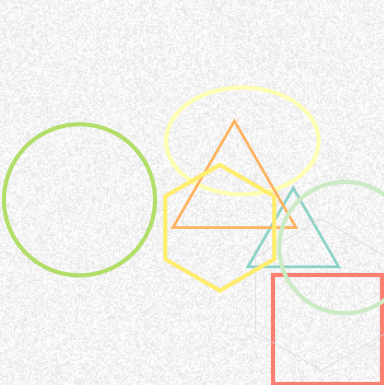[{"shape": "triangle", "thickness": 2, "radius": 0.68, "center": [0.762, 0.375]}, {"shape": "oval", "thickness": 3, "radius": 0.99, "center": [0.63, 0.634]}, {"shape": "square", "thickness": 3, "radius": 0.71, "center": [0.85, 0.144]}, {"shape": "triangle", "thickness": 2, "radius": 0.92, "center": [0.609, 0.501]}, {"shape": "circle", "thickness": 3, "radius": 0.98, "center": [0.207, 0.481]}, {"shape": "hexagon", "thickness": 0.5, "radius": 0.98, "center": [0.834, 0.235]}, {"shape": "circle", "thickness": 3, "radius": 0.85, "center": [0.896, 0.357]}, {"shape": "hexagon", "thickness": 3, "radius": 0.82, "center": [0.571, 0.408]}]